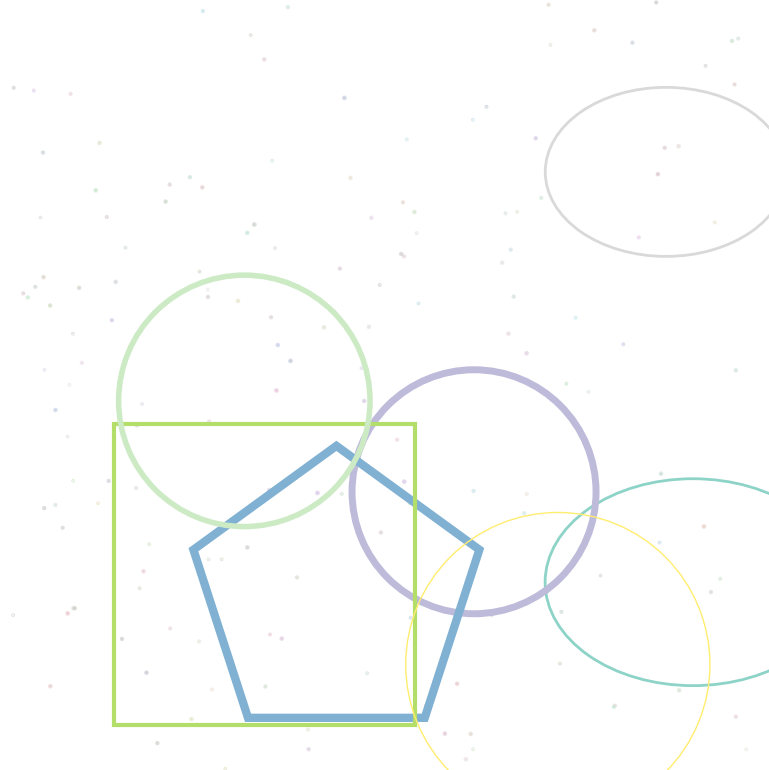[{"shape": "oval", "thickness": 1, "radius": 0.96, "center": [0.9, 0.244]}, {"shape": "circle", "thickness": 2.5, "radius": 0.79, "center": [0.616, 0.361]}, {"shape": "pentagon", "thickness": 3, "radius": 0.98, "center": [0.437, 0.226]}, {"shape": "square", "thickness": 1.5, "radius": 0.98, "center": [0.343, 0.254]}, {"shape": "oval", "thickness": 1, "radius": 0.78, "center": [0.865, 0.777]}, {"shape": "circle", "thickness": 2, "radius": 0.82, "center": [0.317, 0.479]}, {"shape": "circle", "thickness": 0.5, "radius": 0.99, "center": [0.724, 0.137]}]